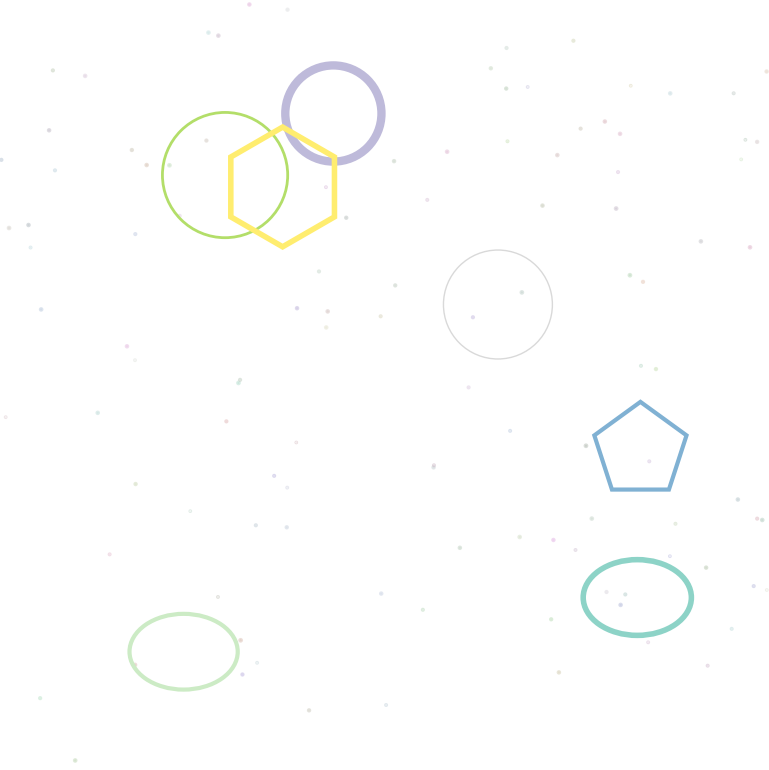[{"shape": "oval", "thickness": 2, "radius": 0.35, "center": [0.828, 0.224]}, {"shape": "circle", "thickness": 3, "radius": 0.31, "center": [0.433, 0.853]}, {"shape": "pentagon", "thickness": 1.5, "radius": 0.31, "center": [0.832, 0.415]}, {"shape": "circle", "thickness": 1, "radius": 0.41, "center": [0.292, 0.773]}, {"shape": "circle", "thickness": 0.5, "radius": 0.35, "center": [0.647, 0.605]}, {"shape": "oval", "thickness": 1.5, "radius": 0.35, "center": [0.238, 0.154]}, {"shape": "hexagon", "thickness": 2, "radius": 0.39, "center": [0.367, 0.757]}]